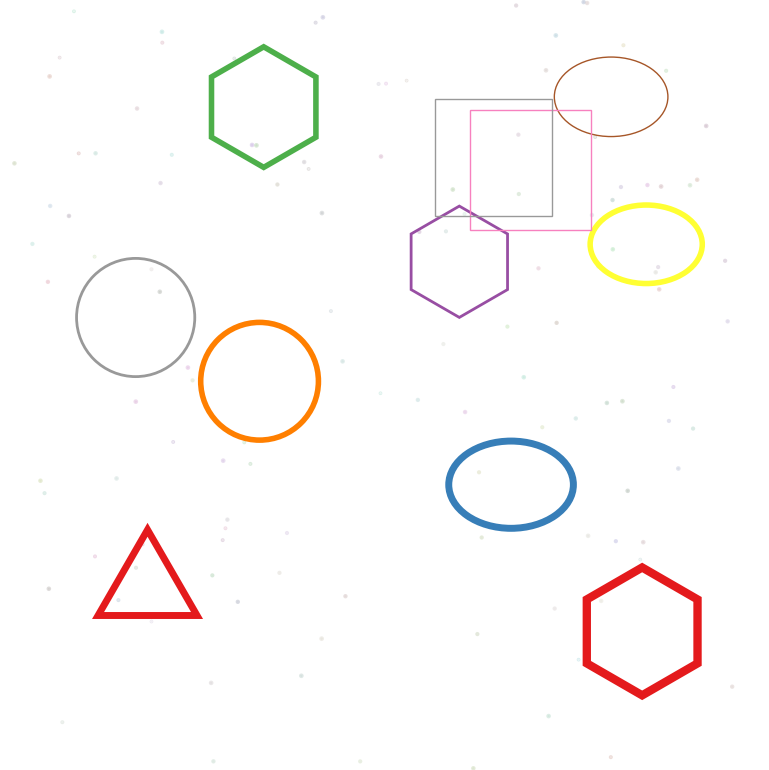[{"shape": "triangle", "thickness": 2.5, "radius": 0.37, "center": [0.192, 0.238]}, {"shape": "hexagon", "thickness": 3, "radius": 0.42, "center": [0.834, 0.18]}, {"shape": "oval", "thickness": 2.5, "radius": 0.4, "center": [0.664, 0.371]}, {"shape": "hexagon", "thickness": 2, "radius": 0.39, "center": [0.342, 0.861]}, {"shape": "hexagon", "thickness": 1, "radius": 0.36, "center": [0.597, 0.66]}, {"shape": "circle", "thickness": 2, "radius": 0.38, "center": [0.337, 0.505]}, {"shape": "oval", "thickness": 2, "radius": 0.36, "center": [0.839, 0.683]}, {"shape": "oval", "thickness": 0.5, "radius": 0.37, "center": [0.794, 0.874]}, {"shape": "square", "thickness": 0.5, "radius": 0.39, "center": [0.689, 0.779]}, {"shape": "circle", "thickness": 1, "radius": 0.38, "center": [0.176, 0.588]}, {"shape": "square", "thickness": 0.5, "radius": 0.38, "center": [0.64, 0.795]}]